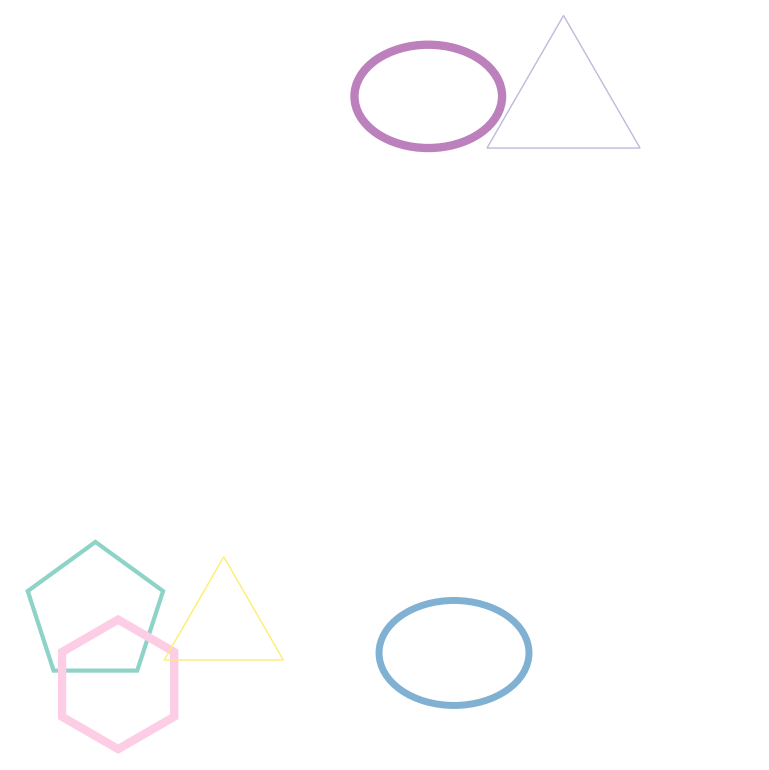[{"shape": "pentagon", "thickness": 1.5, "radius": 0.46, "center": [0.124, 0.204]}, {"shape": "triangle", "thickness": 0.5, "radius": 0.57, "center": [0.732, 0.865]}, {"shape": "oval", "thickness": 2.5, "radius": 0.49, "center": [0.59, 0.152]}, {"shape": "hexagon", "thickness": 3, "radius": 0.42, "center": [0.153, 0.111]}, {"shape": "oval", "thickness": 3, "radius": 0.48, "center": [0.556, 0.875]}, {"shape": "triangle", "thickness": 0.5, "radius": 0.45, "center": [0.291, 0.188]}]